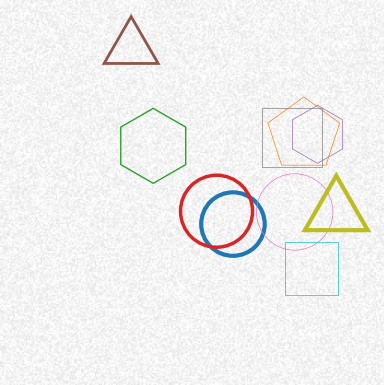[{"shape": "circle", "thickness": 3, "radius": 0.41, "center": [0.605, 0.418]}, {"shape": "pentagon", "thickness": 0.5, "radius": 0.49, "center": [0.789, 0.65]}, {"shape": "hexagon", "thickness": 1, "radius": 0.49, "center": [0.398, 0.621]}, {"shape": "circle", "thickness": 2.5, "radius": 0.47, "center": [0.562, 0.451]}, {"shape": "hexagon", "thickness": 0.5, "radius": 0.38, "center": [0.825, 0.651]}, {"shape": "triangle", "thickness": 2, "radius": 0.41, "center": [0.341, 0.876]}, {"shape": "circle", "thickness": 0.5, "radius": 0.5, "center": [0.765, 0.449]}, {"shape": "square", "thickness": 0.5, "radius": 0.39, "center": [0.759, 0.643]}, {"shape": "triangle", "thickness": 3, "radius": 0.47, "center": [0.873, 0.449]}, {"shape": "square", "thickness": 0.5, "radius": 0.35, "center": [0.809, 0.302]}]